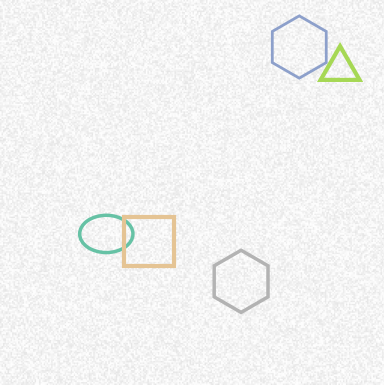[{"shape": "oval", "thickness": 2.5, "radius": 0.35, "center": [0.276, 0.392]}, {"shape": "hexagon", "thickness": 2, "radius": 0.4, "center": [0.777, 0.878]}, {"shape": "triangle", "thickness": 3, "radius": 0.29, "center": [0.883, 0.822]}, {"shape": "square", "thickness": 3, "radius": 0.32, "center": [0.387, 0.372]}, {"shape": "hexagon", "thickness": 2.5, "radius": 0.4, "center": [0.626, 0.269]}]